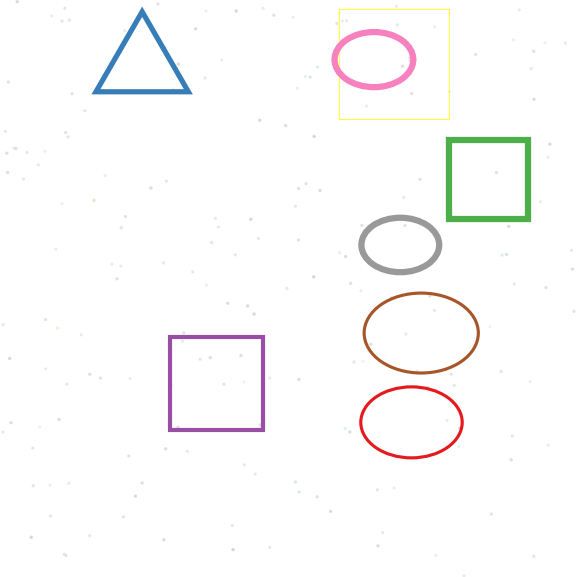[{"shape": "oval", "thickness": 1.5, "radius": 0.44, "center": [0.713, 0.268]}, {"shape": "triangle", "thickness": 2.5, "radius": 0.46, "center": [0.246, 0.886]}, {"shape": "square", "thickness": 3, "radius": 0.34, "center": [0.846, 0.688]}, {"shape": "square", "thickness": 2, "radius": 0.4, "center": [0.375, 0.336]}, {"shape": "square", "thickness": 0.5, "radius": 0.48, "center": [0.682, 0.888]}, {"shape": "oval", "thickness": 1.5, "radius": 0.49, "center": [0.729, 0.422]}, {"shape": "oval", "thickness": 3, "radius": 0.34, "center": [0.648, 0.896]}, {"shape": "oval", "thickness": 3, "radius": 0.34, "center": [0.693, 0.575]}]